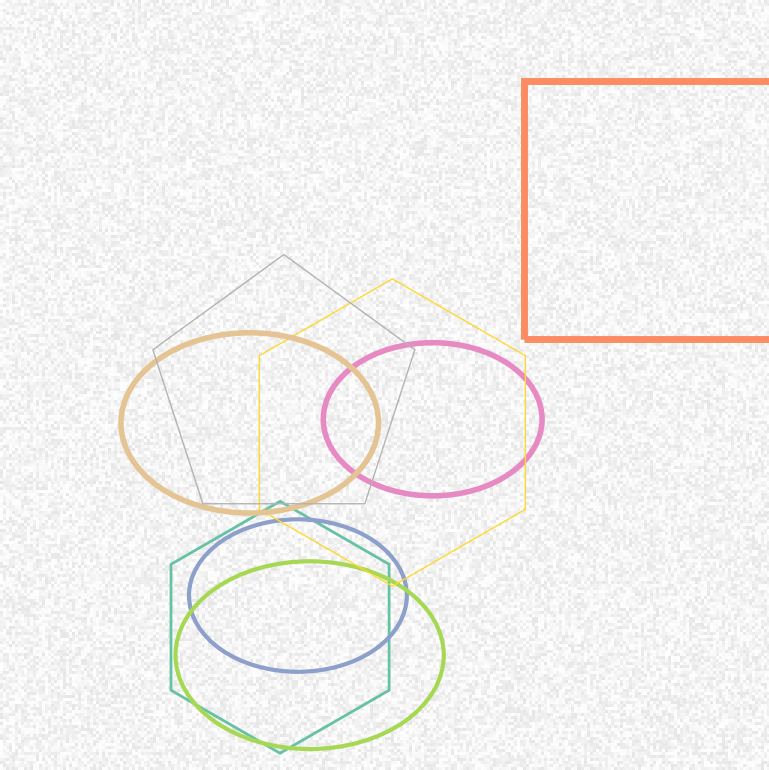[{"shape": "hexagon", "thickness": 1, "radius": 0.82, "center": [0.364, 0.185]}, {"shape": "square", "thickness": 2.5, "radius": 0.84, "center": [0.848, 0.728]}, {"shape": "oval", "thickness": 1.5, "radius": 0.71, "center": [0.387, 0.227]}, {"shape": "oval", "thickness": 2, "radius": 0.71, "center": [0.562, 0.455]}, {"shape": "oval", "thickness": 1.5, "radius": 0.87, "center": [0.402, 0.149]}, {"shape": "hexagon", "thickness": 0.5, "radius": 1.0, "center": [0.51, 0.438]}, {"shape": "oval", "thickness": 2, "radius": 0.84, "center": [0.324, 0.451]}, {"shape": "pentagon", "thickness": 0.5, "radius": 0.89, "center": [0.369, 0.49]}]